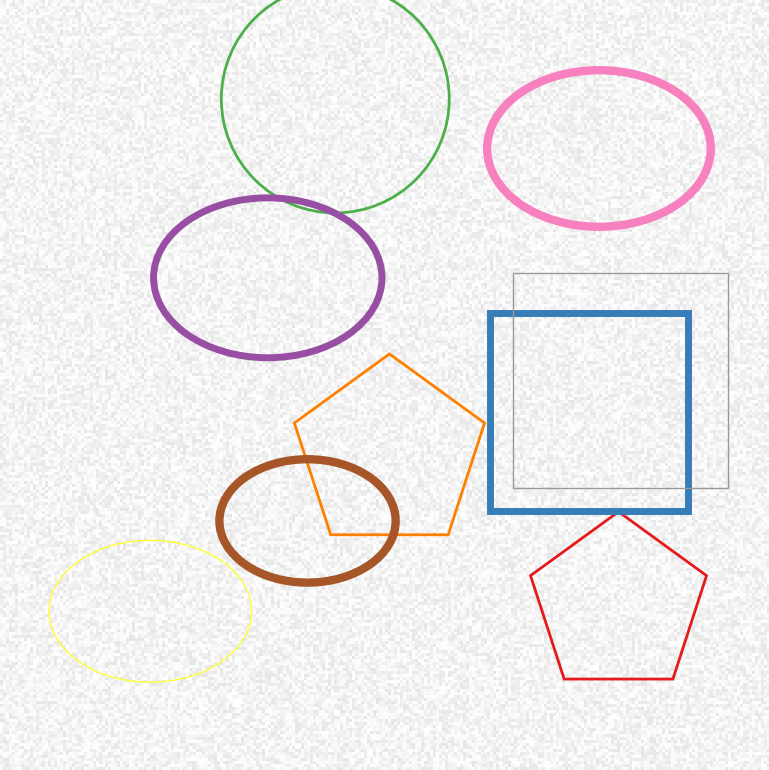[{"shape": "pentagon", "thickness": 1, "radius": 0.6, "center": [0.803, 0.215]}, {"shape": "square", "thickness": 2.5, "radius": 0.64, "center": [0.765, 0.465]}, {"shape": "circle", "thickness": 1, "radius": 0.74, "center": [0.435, 0.871]}, {"shape": "oval", "thickness": 2.5, "radius": 0.74, "center": [0.348, 0.639]}, {"shape": "pentagon", "thickness": 1, "radius": 0.65, "center": [0.506, 0.411]}, {"shape": "oval", "thickness": 0.5, "radius": 0.66, "center": [0.195, 0.206]}, {"shape": "oval", "thickness": 3, "radius": 0.57, "center": [0.399, 0.323]}, {"shape": "oval", "thickness": 3, "radius": 0.73, "center": [0.778, 0.807]}, {"shape": "square", "thickness": 0.5, "radius": 0.7, "center": [0.806, 0.506]}]